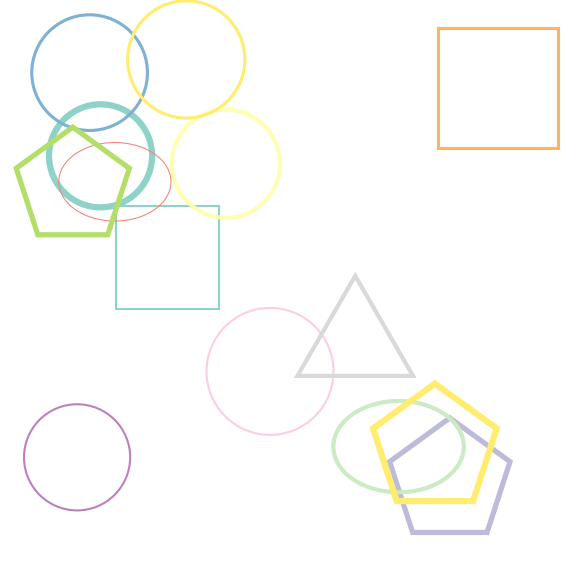[{"shape": "circle", "thickness": 3, "radius": 0.45, "center": [0.174, 0.729]}, {"shape": "square", "thickness": 1, "radius": 0.45, "center": [0.289, 0.553]}, {"shape": "circle", "thickness": 2, "radius": 0.47, "center": [0.391, 0.716]}, {"shape": "pentagon", "thickness": 2.5, "radius": 0.55, "center": [0.779, 0.166]}, {"shape": "oval", "thickness": 0.5, "radius": 0.49, "center": [0.199, 0.684]}, {"shape": "circle", "thickness": 1.5, "radius": 0.5, "center": [0.155, 0.873]}, {"shape": "square", "thickness": 1.5, "radius": 0.52, "center": [0.863, 0.847]}, {"shape": "pentagon", "thickness": 2.5, "radius": 0.51, "center": [0.126, 0.676]}, {"shape": "circle", "thickness": 1, "radius": 0.55, "center": [0.468, 0.356]}, {"shape": "triangle", "thickness": 2, "radius": 0.58, "center": [0.615, 0.406]}, {"shape": "circle", "thickness": 1, "radius": 0.46, "center": [0.133, 0.207]}, {"shape": "oval", "thickness": 2, "radius": 0.56, "center": [0.69, 0.226]}, {"shape": "pentagon", "thickness": 3, "radius": 0.56, "center": [0.753, 0.222]}, {"shape": "circle", "thickness": 1.5, "radius": 0.51, "center": [0.323, 0.896]}]